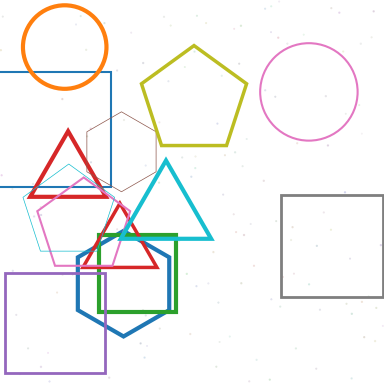[{"shape": "square", "thickness": 1.5, "radius": 0.74, "center": [0.14, 0.664]}, {"shape": "hexagon", "thickness": 3, "radius": 0.69, "center": [0.321, 0.263]}, {"shape": "circle", "thickness": 3, "radius": 0.54, "center": [0.168, 0.878]}, {"shape": "square", "thickness": 3, "radius": 0.5, "center": [0.357, 0.29]}, {"shape": "triangle", "thickness": 2.5, "radius": 0.55, "center": [0.311, 0.361]}, {"shape": "triangle", "thickness": 3, "radius": 0.57, "center": [0.177, 0.546]}, {"shape": "square", "thickness": 2, "radius": 0.65, "center": [0.143, 0.161]}, {"shape": "hexagon", "thickness": 0.5, "radius": 0.52, "center": [0.316, 0.606]}, {"shape": "pentagon", "thickness": 1.5, "radius": 0.63, "center": [0.217, 0.412]}, {"shape": "circle", "thickness": 1.5, "radius": 0.63, "center": [0.802, 0.761]}, {"shape": "square", "thickness": 2, "radius": 0.66, "center": [0.861, 0.36]}, {"shape": "pentagon", "thickness": 2.5, "radius": 0.72, "center": [0.504, 0.738]}, {"shape": "pentagon", "thickness": 0.5, "radius": 0.63, "center": [0.179, 0.449]}, {"shape": "triangle", "thickness": 3, "radius": 0.68, "center": [0.431, 0.448]}]